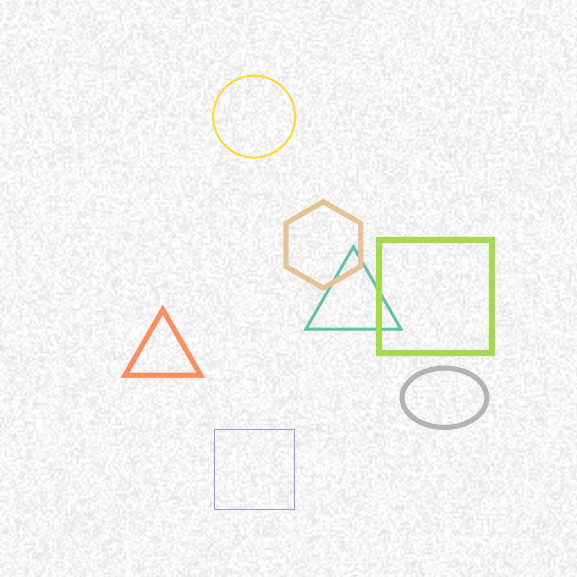[{"shape": "triangle", "thickness": 1.5, "radius": 0.48, "center": [0.612, 0.477]}, {"shape": "triangle", "thickness": 2.5, "radius": 0.38, "center": [0.282, 0.387]}, {"shape": "square", "thickness": 0.5, "radius": 0.35, "center": [0.44, 0.187]}, {"shape": "square", "thickness": 3, "radius": 0.49, "center": [0.754, 0.485]}, {"shape": "circle", "thickness": 1, "radius": 0.35, "center": [0.44, 0.797]}, {"shape": "hexagon", "thickness": 2.5, "radius": 0.37, "center": [0.56, 0.575]}, {"shape": "oval", "thickness": 2.5, "radius": 0.37, "center": [0.77, 0.31]}]